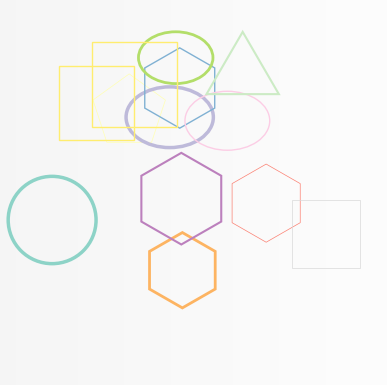[{"shape": "circle", "thickness": 2.5, "radius": 0.57, "center": [0.135, 0.429]}, {"shape": "pentagon", "thickness": 0.5, "radius": 0.49, "center": [0.333, 0.71]}, {"shape": "oval", "thickness": 2.5, "radius": 0.56, "center": [0.438, 0.695]}, {"shape": "hexagon", "thickness": 0.5, "radius": 0.51, "center": [0.687, 0.472]}, {"shape": "hexagon", "thickness": 1, "radius": 0.52, "center": [0.464, 0.771]}, {"shape": "hexagon", "thickness": 2, "radius": 0.49, "center": [0.471, 0.298]}, {"shape": "oval", "thickness": 2, "radius": 0.48, "center": [0.453, 0.85]}, {"shape": "oval", "thickness": 1, "radius": 0.55, "center": [0.587, 0.686]}, {"shape": "square", "thickness": 0.5, "radius": 0.44, "center": [0.842, 0.392]}, {"shape": "hexagon", "thickness": 1.5, "radius": 0.59, "center": [0.468, 0.484]}, {"shape": "triangle", "thickness": 1.5, "radius": 0.54, "center": [0.626, 0.809]}, {"shape": "square", "thickness": 1, "radius": 0.55, "center": [0.348, 0.781]}, {"shape": "square", "thickness": 1, "radius": 0.48, "center": [0.249, 0.732]}]